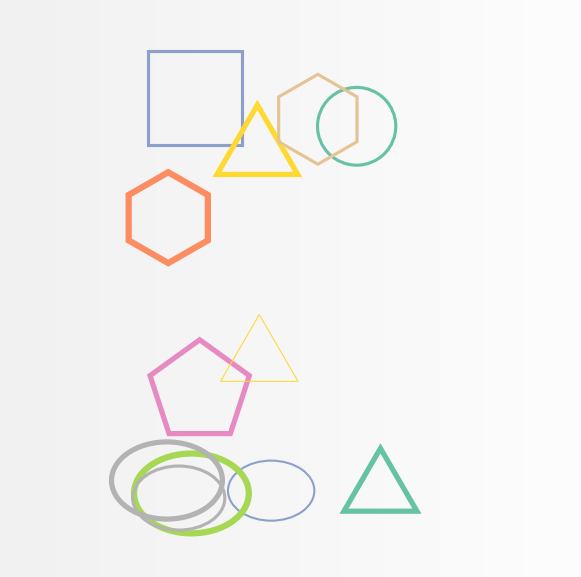[{"shape": "triangle", "thickness": 2.5, "radius": 0.36, "center": [0.655, 0.15]}, {"shape": "circle", "thickness": 1.5, "radius": 0.34, "center": [0.614, 0.78]}, {"shape": "hexagon", "thickness": 3, "radius": 0.39, "center": [0.289, 0.622]}, {"shape": "oval", "thickness": 1, "radius": 0.37, "center": [0.467, 0.15]}, {"shape": "square", "thickness": 1.5, "radius": 0.4, "center": [0.336, 0.829]}, {"shape": "pentagon", "thickness": 2.5, "radius": 0.45, "center": [0.344, 0.321]}, {"shape": "oval", "thickness": 3, "radius": 0.49, "center": [0.329, 0.145]}, {"shape": "triangle", "thickness": 0.5, "radius": 0.39, "center": [0.446, 0.377]}, {"shape": "triangle", "thickness": 2.5, "radius": 0.4, "center": [0.443, 0.737]}, {"shape": "hexagon", "thickness": 1.5, "radius": 0.39, "center": [0.547, 0.793]}, {"shape": "oval", "thickness": 1.5, "radius": 0.4, "center": [0.308, 0.137]}, {"shape": "oval", "thickness": 2.5, "radius": 0.48, "center": [0.287, 0.167]}]